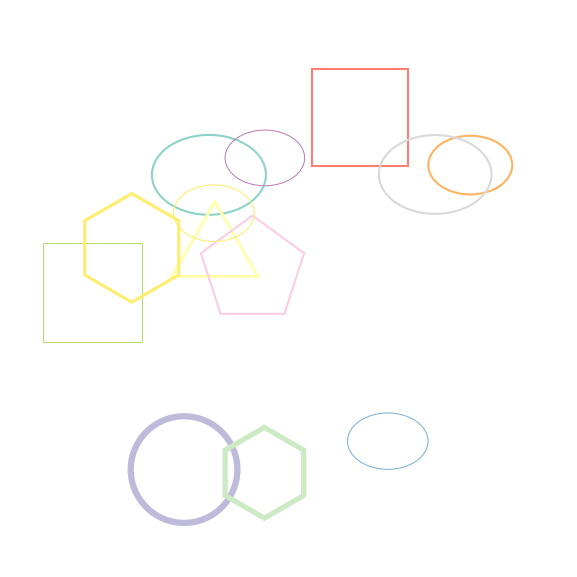[{"shape": "oval", "thickness": 1, "radius": 0.49, "center": [0.362, 0.696]}, {"shape": "triangle", "thickness": 1.5, "radius": 0.43, "center": [0.372, 0.563]}, {"shape": "circle", "thickness": 3, "radius": 0.46, "center": [0.319, 0.186]}, {"shape": "square", "thickness": 1, "radius": 0.42, "center": [0.623, 0.795]}, {"shape": "oval", "thickness": 0.5, "radius": 0.35, "center": [0.672, 0.235]}, {"shape": "oval", "thickness": 1, "radius": 0.36, "center": [0.814, 0.713]}, {"shape": "square", "thickness": 0.5, "radius": 0.43, "center": [0.16, 0.492]}, {"shape": "pentagon", "thickness": 1, "radius": 0.47, "center": [0.437, 0.532]}, {"shape": "oval", "thickness": 1, "radius": 0.49, "center": [0.754, 0.697]}, {"shape": "oval", "thickness": 0.5, "radius": 0.34, "center": [0.459, 0.726]}, {"shape": "hexagon", "thickness": 2.5, "radius": 0.39, "center": [0.458, 0.18]}, {"shape": "hexagon", "thickness": 1.5, "radius": 0.47, "center": [0.228, 0.57]}, {"shape": "oval", "thickness": 0.5, "radius": 0.35, "center": [0.37, 0.63]}]